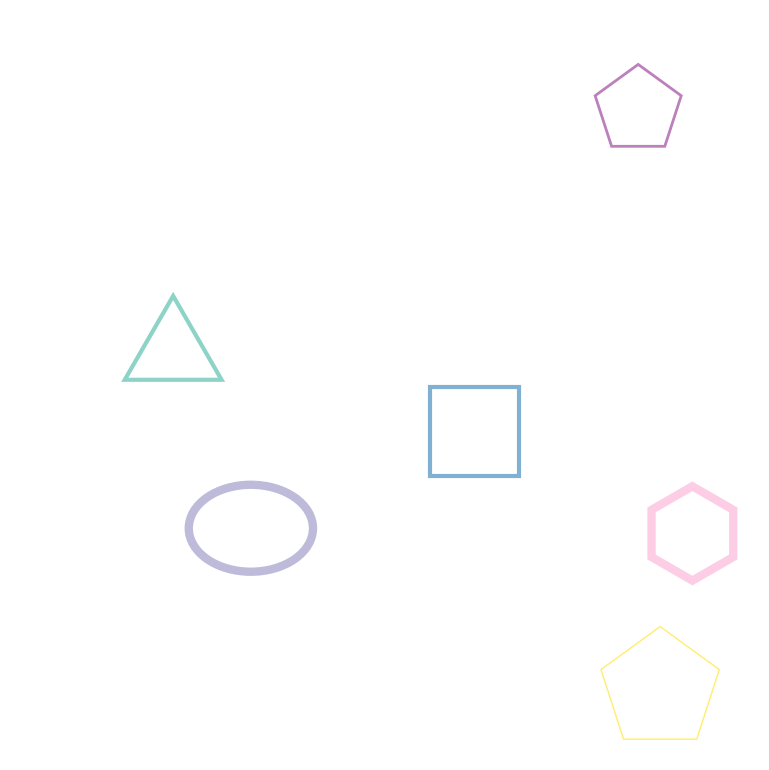[{"shape": "triangle", "thickness": 1.5, "radius": 0.36, "center": [0.225, 0.543]}, {"shape": "oval", "thickness": 3, "radius": 0.4, "center": [0.326, 0.314]}, {"shape": "square", "thickness": 1.5, "radius": 0.29, "center": [0.616, 0.44]}, {"shape": "hexagon", "thickness": 3, "radius": 0.31, "center": [0.899, 0.307]}, {"shape": "pentagon", "thickness": 1, "radius": 0.29, "center": [0.829, 0.858]}, {"shape": "pentagon", "thickness": 0.5, "radius": 0.4, "center": [0.857, 0.105]}]